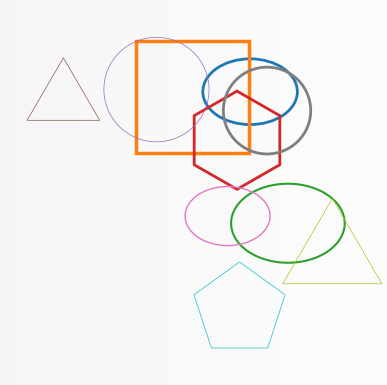[{"shape": "oval", "thickness": 2, "radius": 0.61, "center": [0.645, 0.762]}, {"shape": "square", "thickness": 2.5, "radius": 0.73, "center": [0.497, 0.748]}, {"shape": "oval", "thickness": 1.5, "radius": 0.73, "center": [0.743, 0.42]}, {"shape": "hexagon", "thickness": 2, "radius": 0.64, "center": [0.612, 0.636]}, {"shape": "circle", "thickness": 0.5, "radius": 0.68, "center": [0.404, 0.767]}, {"shape": "triangle", "thickness": 0.5, "radius": 0.54, "center": [0.164, 0.742]}, {"shape": "oval", "thickness": 1, "radius": 0.55, "center": [0.587, 0.439]}, {"shape": "circle", "thickness": 2, "radius": 0.56, "center": [0.689, 0.713]}, {"shape": "triangle", "thickness": 0.5, "radius": 0.74, "center": [0.858, 0.337]}, {"shape": "pentagon", "thickness": 0.5, "radius": 0.62, "center": [0.618, 0.196]}]